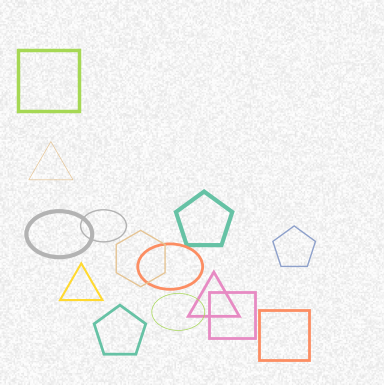[{"shape": "pentagon", "thickness": 2, "radius": 0.35, "center": [0.312, 0.137]}, {"shape": "pentagon", "thickness": 3, "radius": 0.38, "center": [0.53, 0.426]}, {"shape": "square", "thickness": 2, "radius": 0.32, "center": [0.738, 0.129]}, {"shape": "oval", "thickness": 2, "radius": 0.42, "center": [0.442, 0.307]}, {"shape": "pentagon", "thickness": 1, "radius": 0.29, "center": [0.764, 0.355]}, {"shape": "square", "thickness": 2, "radius": 0.3, "center": [0.602, 0.183]}, {"shape": "triangle", "thickness": 2, "radius": 0.38, "center": [0.555, 0.217]}, {"shape": "square", "thickness": 2.5, "radius": 0.4, "center": [0.126, 0.792]}, {"shape": "oval", "thickness": 0.5, "radius": 0.34, "center": [0.463, 0.19]}, {"shape": "triangle", "thickness": 1.5, "radius": 0.32, "center": [0.211, 0.252]}, {"shape": "hexagon", "thickness": 1, "radius": 0.37, "center": [0.365, 0.328]}, {"shape": "triangle", "thickness": 0.5, "radius": 0.33, "center": [0.132, 0.566]}, {"shape": "oval", "thickness": 3, "radius": 0.43, "center": [0.154, 0.392]}, {"shape": "oval", "thickness": 1, "radius": 0.3, "center": [0.269, 0.413]}]